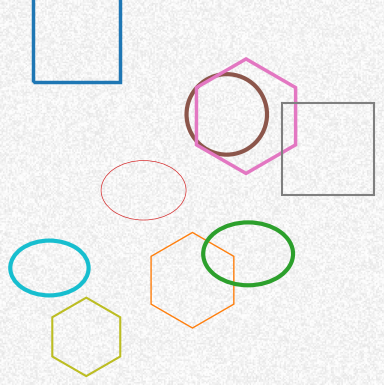[{"shape": "square", "thickness": 2.5, "radius": 0.56, "center": [0.199, 0.898]}, {"shape": "hexagon", "thickness": 1, "radius": 0.62, "center": [0.5, 0.272]}, {"shape": "oval", "thickness": 3, "radius": 0.58, "center": [0.644, 0.341]}, {"shape": "oval", "thickness": 0.5, "radius": 0.55, "center": [0.373, 0.506]}, {"shape": "circle", "thickness": 3, "radius": 0.52, "center": [0.589, 0.703]}, {"shape": "hexagon", "thickness": 2.5, "radius": 0.74, "center": [0.639, 0.698]}, {"shape": "square", "thickness": 1.5, "radius": 0.6, "center": [0.852, 0.612]}, {"shape": "hexagon", "thickness": 1.5, "radius": 0.51, "center": [0.224, 0.125]}, {"shape": "oval", "thickness": 3, "radius": 0.51, "center": [0.128, 0.304]}]